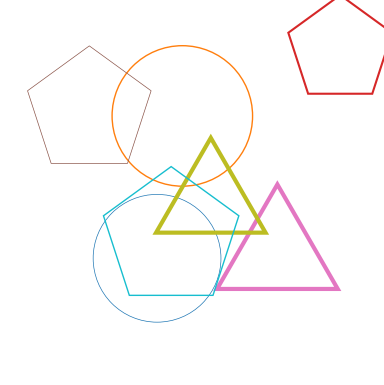[{"shape": "circle", "thickness": 0.5, "radius": 0.83, "center": [0.408, 0.329]}, {"shape": "circle", "thickness": 1, "radius": 0.91, "center": [0.474, 0.699]}, {"shape": "pentagon", "thickness": 1.5, "radius": 0.71, "center": [0.884, 0.871]}, {"shape": "pentagon", "thickness": 0.5, "radius": 0.84, "center": [0.232, 0.712]}, {"shape": "triangle", "thickness": 3, "radius": 0.91, "center": [0.72, 0.34]}, {"shape": "triangle", "thickness": 3, "radius": 0.82, "center": [0.548, 0.478]}, {"shape": "pentagon", "thickness": 1, "radius": 0.92, "center": [0.445, 0.382]}]